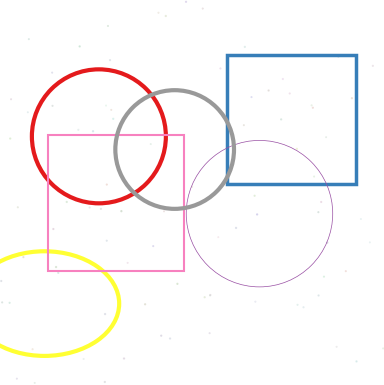[{"shape": "circle", "thickness": 3, "radius": 0.87, "center": [0.257, 0.646]}, {"shape": "square", "thickness": 2.5, "radius": 0.84, "center": [0.757, 0.689]}, {"shape": "circle", "thickness": 0.5, "radius": 0.95, "center": [0.674, 0.445]}, {"shape": "oval", "thickness": 3, "radius": 0.97, "center": [0.115, 0.211]}, {"shape": "square", "thickness": 1.5, "radius": 0.88, "center": [0.302, 0.472]}, {"shape": "circle", "thickness": 3, "radius": 0.77, "center": [0.454, 0.612]}]